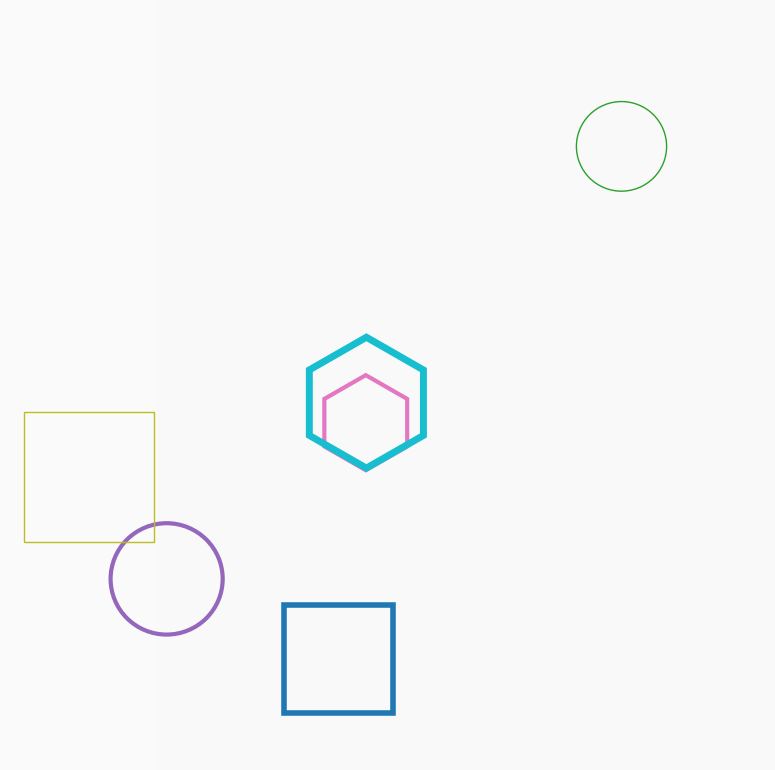[{"shape": "square", "thickness": 2, "radius": 0.35, "center": [0.437, 0.145]}, {"shape": "circle", "thickness": 0.5, "radius": 0.29, "center": [0.802, 0.81]}, {"shape": "circle", "thickness": 1.5, "radius": 0.36, "center": [0.215, 0.248]}, {"shape": "hexagon", "thickness": 1.5, "radius": 0.31, "center": [0.472, 0.451]}, {"shape": "square", "thickness": 0.5, "radius": 0.42, "center": [0.115, 0.381]}, {"shape": "hexagon", "thickness": 2.5, "radius": 0.43, "center": [0.473, 0.477]}]